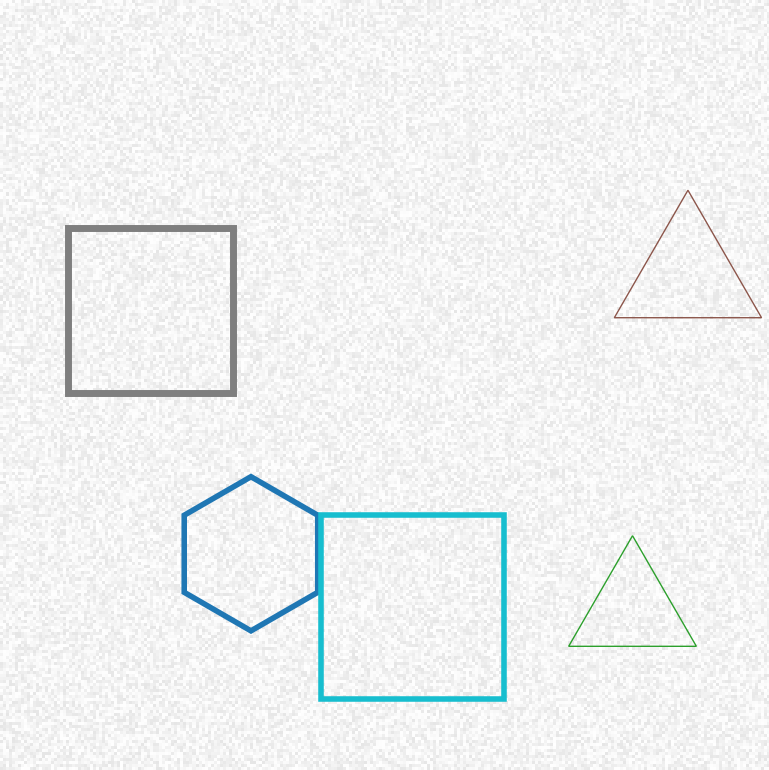[{"shape": "hexagon", "thickness": 2, "radius": 0.5, "center": [0.326, 0.281]}, {"shape": "triangle", "thickness": 0.5, "radius": 0.48, "center": [0.821, 0.209]}, {"shape": "triangle", "thickness": 0.5, "radius": 0.55, "center": [0.893, 0.643]}, {"shape": "square", "thickness": 2.5, "radius": 0.54, "center": [0.195, 0.597]}, {"shape": "square", "thickness": 2, "radius": 0.6, "center": [0.536, 0.212]}]